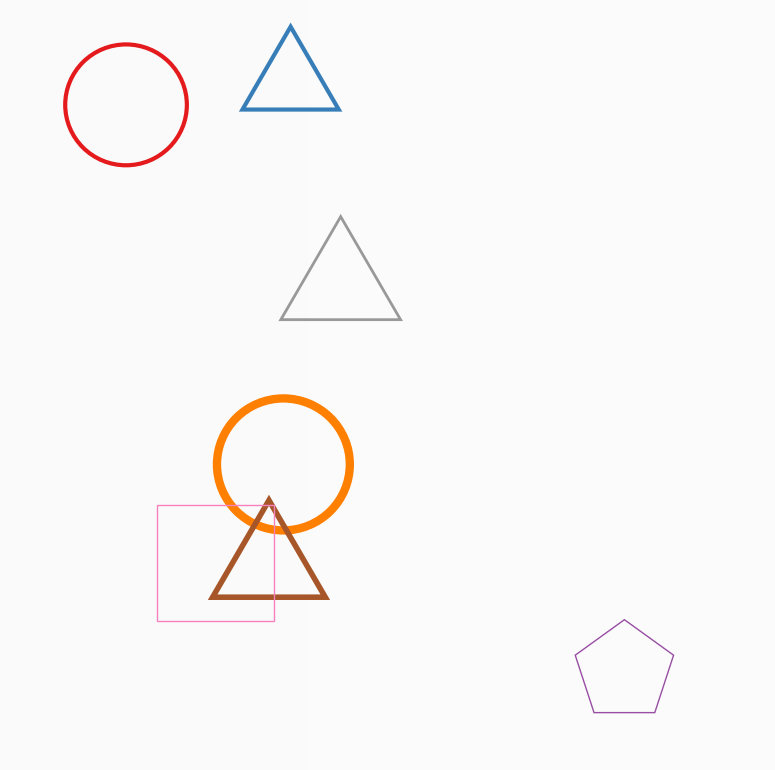[{"shape": "circle", "thickness": 1.5, "radius": 0.39, "center": [0.163, 0.864]}, {"shape": "triangle", "thickness": 1.5, "radius": 0.36, "center": [0.375, 0.894]}, {"shape": "pentagon", "thickness": 0.5, "radius": 0.33, "center": [0.806, 0.128]}, {"shape": "circle", "thickness": 3, "radius": 0.43, "center": [0.366, 0.397]}, {"shape": "triangle", "thickness": 2, "radius": 0.42, "center": [0.347, 0.266]}, {"shape": "square", "thickness": 0.5, "radius": 0.38, "center": [0.279, 0.269]}, {"shape": "triangle", "thickness": 1, "radius": 0.45, "center": [0.44, 0.629]}]